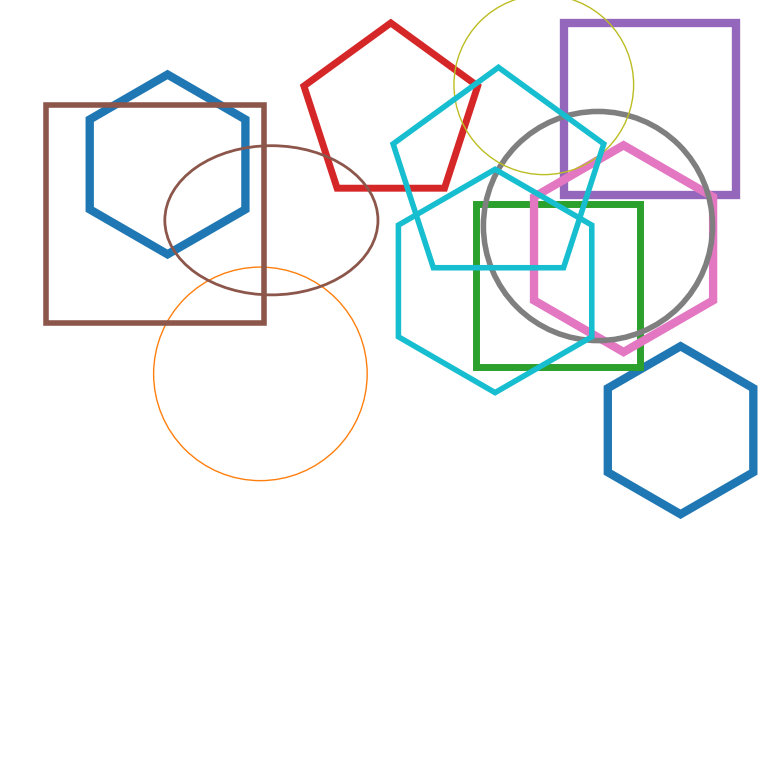[{"shape": "hexagon", "thickness": 3, "radius": 0.58, "center": [0.218, 0.786]}, {"shape": "hexagon", "thickness": 3, "radius": 0.55, "center": [0.884, 0.441]}, {"shape": "circle", "thickness": 0.5, "radius": 0.69, "center": [0.338, 0.514]}, {"shape": "square", "thickness": 2.5, "radius": 0.53, "center": [0.724, 0.629]}, {"shape": "pentagon", "thickness": 2.5, "radius": 0.59, "center": [0.508, 0.852]}, {"shape": "square", "thickness": 3, "radius": 0.56, "center": [0.844, 0.859]}, {"shape": "oval", "thickness": 1, "radius": 0.69, "center": [0.352, 0.714]}, {"shape": "square", "thickness": 2, "radius": 0.71, "center": [0.202, 0.722]}, {"shape": "hexagon", "thickness": 3, "radius": 0.67, "center": [0.81, 0.677]}, {"shape": "circle", "thickness": 2, "radius": 0.74, "center": [0.777, 0.706]}, {"shape": "circle", "thickness": 0.5, "radius": 0.58, "center": [0.706, 0.89]}, {"shape": "pentagon", "thickness": 2, "radius": 0.72, "center": [0.647, 0.769]}, {"shape": "hexagon", "thickness": 2, "radius": 0.73, "center": [0.643, 0.635]}]